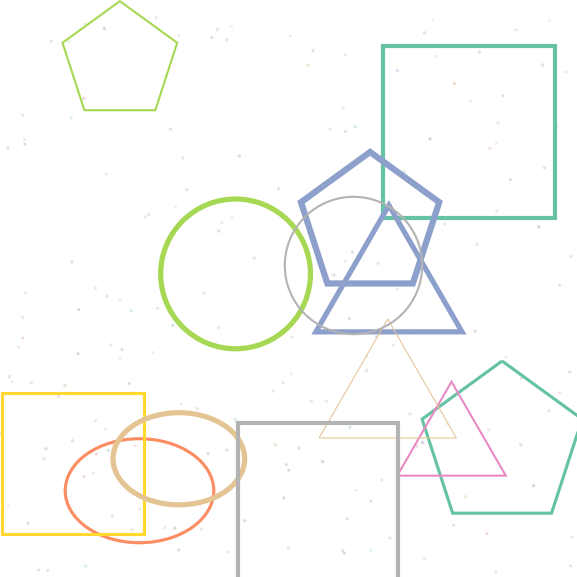[{"shape": "square", "thickness": 2, "radius": 0.75, "center": [0.812, 0.77]}, {"shape": "pentagon", "thickness": 1.5, "radius": 0.73, "center": [0.869, 0.228]}, {"shape": "oval", "thickness": 1.5, "radius": 0.64, "center": [0.242, 0.149]}, {"shape": "triangle", "thickness": 2.5, "radius": 0.73, "center": [0.673, 0.498]}, {"shape": "pentagon", "thickness": 3, "radius": 0.63, "center": [0.641, 0.61]}, {"shape": "triangle", "thickness": 1, "radius": 0.54, "center": [0.782, 0.23]}, {"shape": "circle", "thickness": 2.5, "radius": 0.65, "center": [0.408, 0.525]}, {"shape": "pentagon", "thickness": 1, "radius": 0.52, "center": [0.208, 0.893]}, {"shape": "square", "thickness": 1.5, "radius": 0.61, "center": [0.127, 0.196]}, {"shape": "triangle", "thickness": 0.5, "radius": 0.69, "center": [0.671, 0.309]}, {"shape": "oval", "thickness": 2.5, "radius": 0.57, "center": [0.31, 0.205]}, {"shape": "circle", "thickness": 1, "radius": 0.59, "center": [0.612, 0.539]}, {"shape": "square", "thickness": 2, "radius": 0.69, "center": [0.55, 0.129]}]